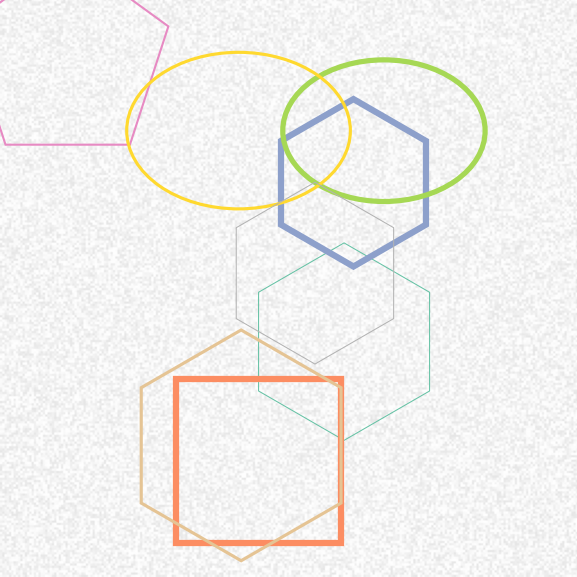[{"shape": "hexagon", "thickness": 0.5, "radius": 0.85, "center": [0.596, 0.408]}, {"shape": "square", "thickness": 3, "radius": 0.71, "center": [0.448, 0.201]}, {"shape": "hexagon", "thickness": 3, "radius": 0.72, "center": [0.612, 0.683]}, {"shape": "pentagon", "thickness": 1, "radius": 0.92, "center": [0.117, 0.897]}, {"shape": "oval", "thickness": 2.5, "radius": 0.88, "center": [0.665, 0.773]}, {"shape": "oval", "thickness": 1.5, "radius": 0.97, "center": [0.413, 0.773]}, {"shape": "hexagon", "thickness": 1.5, "radius": 1.0, "center": [0.418, 0.228]}, {"shape": "hexagon", "thickness": 0.5, "radius": 0.79, "center": [0.545, 0.526]}]